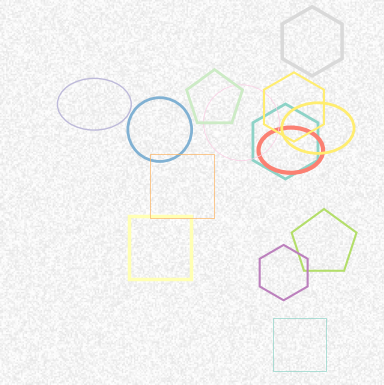[{"shape": "hexagon", "thickness": 2, "radius": 0.49, "center": [0.741, 0.633]}, {"shape": "square", "thickness": 0.5, "radius": 0.34, "center": [0.778, 0.106]}, {"shape": "square", "thickness": 2.5, "radius": 0.4, "center": [0.415, 0.357]}, {"shape": "oval", "thickness": 1, "radius": 0.48, "center": [0.245, 0.729]}, {"shape": "oval", "thickness": 3, "radius": 0.42, "center": [0.755, 0.61]}, {"shape": "circle", "thickness": 2, "radius": 0.41, "center": [0.415, 0.663]}, {"shape": "square", "thickness": 0.5, "radius": 0.42, "center": [0.474, 0.517]}, {"shape": "pentagon", "thickness": 1.5, "radius": 0.44, "center": [0.842, 0.368]}, {"shape": "circle", "thickness": 0.5, "radius": 0.49, "center": [0.627, 0.681]}, {"shape": "hexagon", "thickness": 2.5, "radius": 0.45, "center": [0.811, 0.893]}, {"shape": "hexagon", "thickness": 1.5, "radius": 0.36, "center": [0.737, 0.292]}, {"shape": "pentagon", "thickness": 2, "radius": 0.38, "center": [0.557, 0.743]}, {"shape": "hexagon", "thickness": 1.5, "radius": 0.45, "center": [0.764, 0.722]}, {"shape": "oval", "thickness": 2, "radius": 0.47, "center": [0.826, 0.667]}]